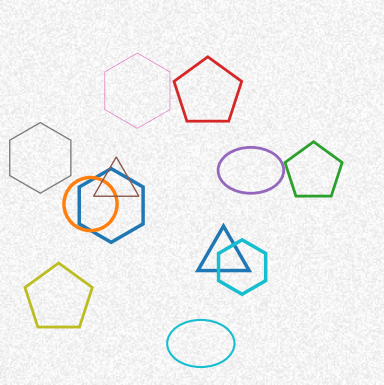[{"shape": "hexagon", "thickness": 2.5, "radius": 0.48, "center": [0.289, 0.466]}, {"shape": "triangle", "thickness": 2.5, "radius": 0.38, "center": [0.58, 0.336]}, {"shape": "circle", "thickness": 2.5, "radius": 0.34, "center": [0.235, 0.47]}, {"shape": "pentagon", "thickness": 2, "radius": 0.39, "center": [0.814, 0.554]}, {"shape": "pentagon", "thickness": 2, "radius": 0.46, "center": [0.54, 0.76]}, {"shape": "oval", "thickness": 2, "radius": 0.43, "center": [0.652, 0.558]}, {"shape": "triangle", "thickness": 1, "radius": 0.34, "center": [0.302, 0.524]}, {"shape": "hexagon", "thickness": 0.5, "radius": 0.49, "center": [0.357, 0.764]}, {"shape": "hexagon", "thickness": 1, "radius": 0.46, "center": [0.105, 0.59]}, {"shape": "pentagon", "thickness": 2, "radius": 0.46, "center": [0.152, 0.225]}, {"shape": "oval", "thickness": 1.5, "radius": 0.44, "center": [0.522, 0.108]}, {"shape": "hexagon", "thickness": 2.5, "radius": 0.35, "center": [0.629, 0.306]}]